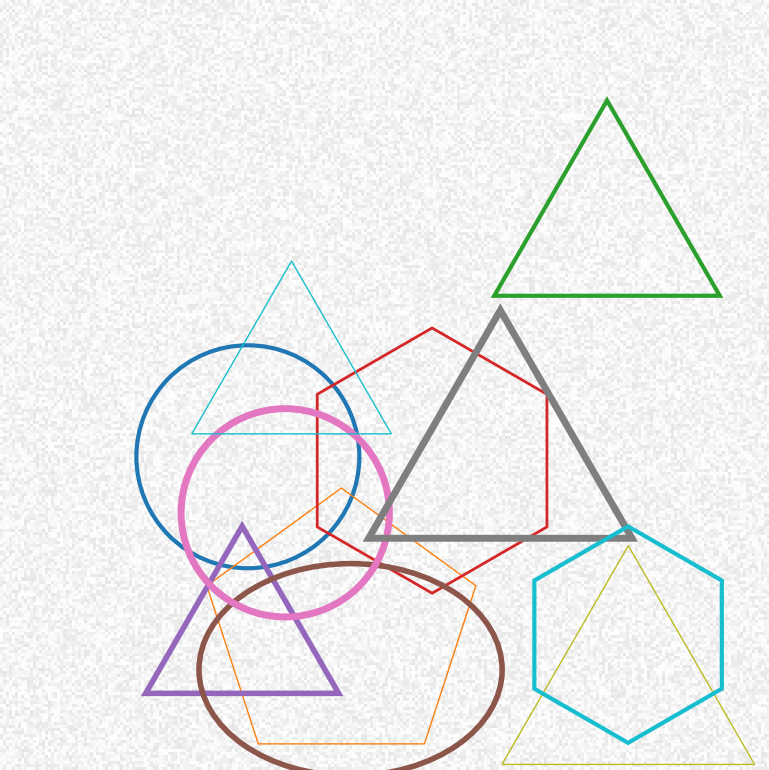[{"shape": "circle", "thickness": 1.5, "radius": 0.72, "center": [0.322, 0.407]}, {"shape": "pentagon", "thickness": 0.5, "radius": 0.92, "center": [0.443, 0.183]}, {"shape": "triangle", "thickness": 1.5, "radius": 0.85, "center": [0.788, 0.7]}, {"shape": "hexagon", "thickness": 1, "radius": 0.86, "center": [0.561, 0.402]}, {"shape": "triangle", "thickness": 2, "radius": 0.72, "center": [0.315, 0.172]}, {"shape": "oval", "thickness": 2, "radius": 0.98, "center": [0.455, 0.13]}, {"shape": "circle", "thickness": 2.5, "radius": 0.68, "center": [0.37, 0.334]}, {"shape": "triangle", "thickness": 2.5, "radius": 0.99, "center": [0.65, 0.4]}, {"shape": "triangle", "thickness": 0.5, "radius": 0.95, "center": [0.816, 0.102]}, {"shape": "triangle", "thickness": 0.5, "radius": 0.75, "center": [0.379, 0.511]}, {"shape": "hexagon", "thickness": 1.5, "radius": 0.7, "center": [0.816, 0.176]}]